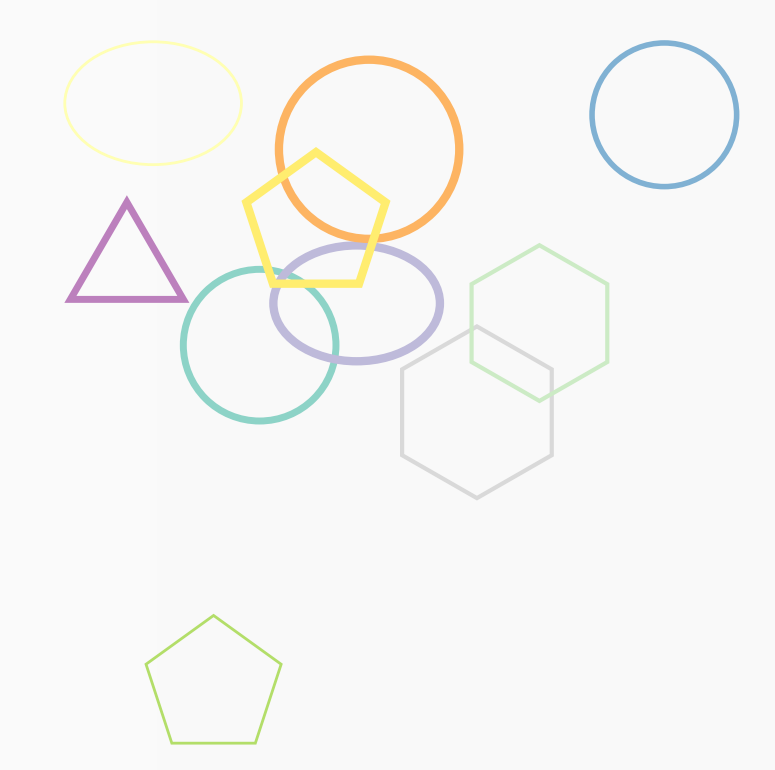[{"shape": "circle", "thickness": 2.5, "radius": 0.49, "center": [0.335, 0.552]}, {"shape": "oval", "thickness": 1, "radius": 0.57, "center": [0.198, 0.866]}, {"shape": "oval", "thickness": 3, "radius": 0.54, "center": [0.46, 0.606]}, {"shape": "circle", "thickness": 2, "radius": 0.47, "center": [0.857, 0.851]}, {"shape": "circle", "thickness": 3, "radius": 0.58, "center": [0.476, 0.806]}, {"shape": "pentagon", "thickness": 1, "radius": 0.46, "center": [0.276, 0.109]}, {"shape": "hexagon", "thickness": 1.5, "radius": 0.56, "center": [0.615, 0.465]}, {"shape": "triangle", "thickness": 2.5, "radius": 0.42, "center": [0.164, 0.653]}, {"shape": "hexagon", "thickness": 1.5, "radius": 0.51, "center": [0.696, 0.58]}, {"shape": "pentagon", "thickness": 3, "radius": 0.47, "center": [0.408, 0.708]}]